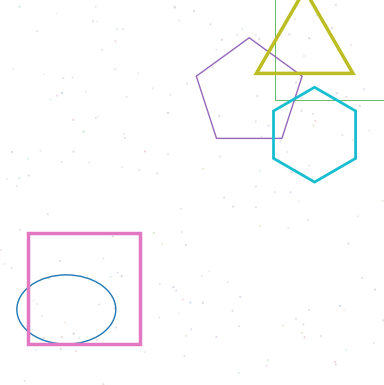[{"shape": "oval", "thickness": 1, "radius": 0.64, "center": [0.172, 0.196]}, {"shape": "square", "thickness": 0.5, "radius": 0.72, "center": [0.857, 0.883]}, {"shape": "pentagon", "thickness": 1, "radius": 0.72, "center": [0.647, 0.757]}, {"shape": "square", "thickness": 2.5, "radius": 0.72, "center": [0.218, 0.252]}, {"shape": "triangle", "thickness": 2.5, "radius": 0.72, "center": [0.791, 0.882]}, {"shape": "hexagon", "thickness": 2, "radius": 0.62, "center": [0.817, 0.65]}]